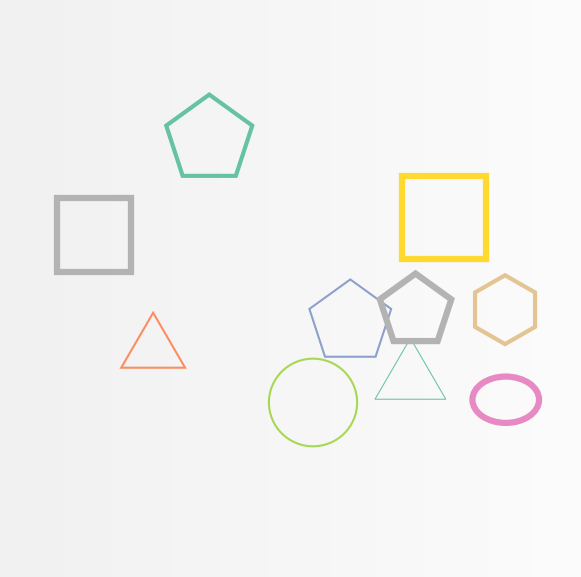[{"shape": "triangle", "thickness": 0.5, "radius": 0.35, "center": [0.706, 0.343]}, {"shape": "pentagon", "thickness": 2, "radius": 0.39, "center": [0.36, 0.758]}, {"shape": "triangle", "thickness": 1, "radius": 0.32, "center": [0.264, 0.394]}, {"shape": "pentagon", "thickness": 1, "radius": 0.37, "center": [0.603, 0.441]}, {"shape": "oval", "thickness": 3, "radius": 0.29, "center": [0.87, 0.307]}, {"shape": "circle", "thickness": 1, "radius": 0.38, "center": [0.539, 0.302]}, {"shape": "square", "thickness": 3, "radius": 0.36, "center": [0.764, 0.623]}, {"shape": "hexagon", "thickness": 2, "radius": 0.3, "center": [0.869, 0.463]}, {"shape": "square", "thickness": 3, "radius": 0.32, "center": [0.162, 0.592]}, {"shape": "pentagon", "thickness": 3, "radius": 0.32, "center": [0.715, 0.461]}]